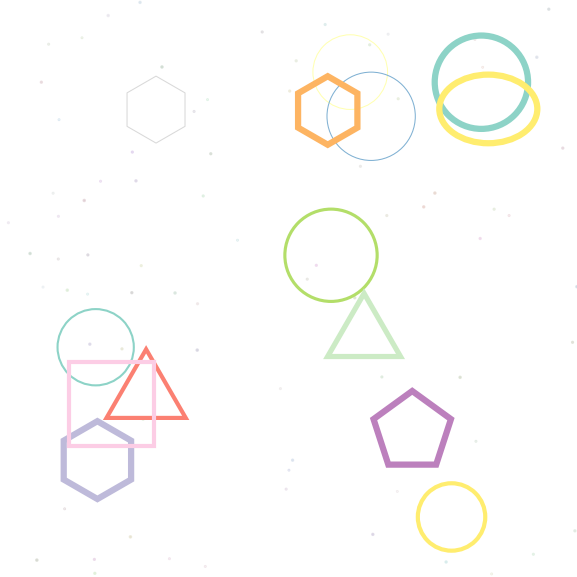[{"shape": "circle", "thickness": 1, "radius": 0.33, "center": [0.166, 0.398]}, {"shape": "circle", "thickness": 3, "radius": 0.4, "center": [0.834, 0.857]}, {"shape": "circle", "thickness": 0.5, "radius": 0.32, "center": [0.606, 0.874]}, {"shape": "hexagon", "thickness": 3, "radius": 0.34, "center": [0.169, 0.202]}, {"shape": "triangle", "thickness": 2, "radius": 0.4, "center": [0.253, 0.315]}, {"shape": "circle", "thickness": 0.5, "radius": 0.38, "center": [0.643, 0.798]}, {"shape": "hexagon", "thickness": 3, "radius": 0.3, "center": [0.568, 0.808]}, {"shape": "circle", "thickness": 1.5, "radius": 0.4, "center": [0.573, 0.557]}, {"shape": "square", "thickness": 2, "radius": 0.37, "center": [0.193, 0.3]}, {"shape": "hexagon", "thickness": 0.5, "radius": 0.29, "center": [0.27, 0.809]}, {"shape": "pentagon", "thickness": 3, "radius": 0.35, "center": [0.714, 0.252]}, {"shape": "triangle", "thickness": 2.5, "radius": 0.36, "center": [0.63, 0.418]}, {"shape": "oval", "thickness": 3, "radius": 0.42, "center": [0.846, 0.811]}, {"shape": "circle", "thickness": 2, "radius": 0.29, "center": [0.782, 0.104]}]